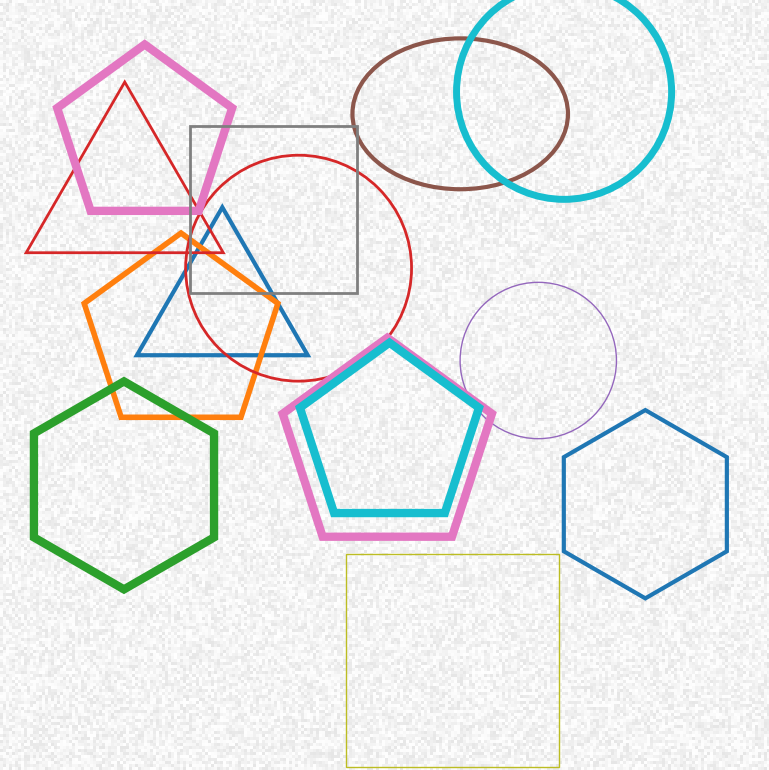[{"shape": "triangle", "thickness": 1.5, "radius": 0.64, "center": [0.289, 0.603]}, {"shape": "hexagon", "thickness": 1.5, "radius": 0.61, "center": [0.838, 0.345]}, {"shape": "pentagon", "thickness": 2, "radius": 0.66, "center": [0.235, 0.565]}, {"shape": "hexagon", "thickness": 3, "radius": 0.68, "center": [0.161, 0.37]}, {"shape": "triangle", "thickness": 1, "radius": 0.74, "center": [0.162, 0.746]}, {"shape": "circle", "thickness": 1, "radius": 0.73, "center": [0.388, 0.652]}, {"shape": "circle", "thickness": 0.5, "radius": 0.51, "center": [0.699, 0.532]}, {"shape": "oval", "thickness": 1.5, "radius": 0.7, "center": [0.598, 0.852]}, {"shape": "pentagon", "thickness": 3, "radius": 0.6, "center": [0.188, 0.823]}, {"shape": "pentagon", "thickness": 3, "radius": 0.71, "center": [0.503, 0.419]}, {"shape": "square", "thickness": 1, "radius": 0.54, "center": [0.355, 0.728]}, {"shape": "square", "thickness": 0.5, "radius": 0.69, "center": [0.588, 0.142]}, {"shape": "circle", "thickness": 2.5, "radius": 0.7, "center": [0.733, 0.881]}, {"shape": "pentagon", "thickness": 3, "radius": 0.61, "center": [0.506, 0.433]}]